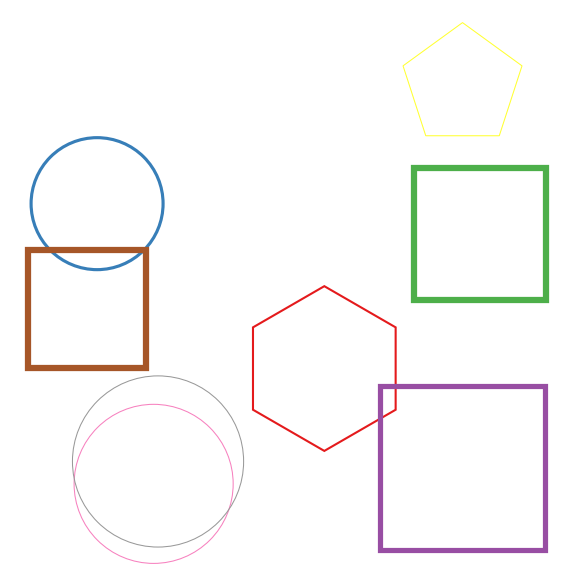[{"shape": "hexagon", "thickness": 1, "radius": 0.71, "center": [0.562, 0.361]}, {"shape": "circle", "thickness": 1.5, "radius": 0.57, "center": [0.168, 0.646]}, {"shape": "square", "thickness": 3, "radius": 0.57, "center": [0.831, 0.594]}, {"shape": "square", "thickness": 2.5, "radius": 0.71, "center": [0.801, 0.189]}, {"shape": "pentagon", "thickness": 0.5, "radius": 0.54, "center": [0.801, 0.852]}, {"shape": "square", "thickness": 3, "radius": 0.51, "center": [0.15, 0.465]}, {"shape": "circle", "thickness": 0.5, "radius": 0.69, "center": [0.266, 0.161]}, {"shape": "circle", "thickness": 0.5, "radius": 0.74, "center": [0.274, 0.2]}]